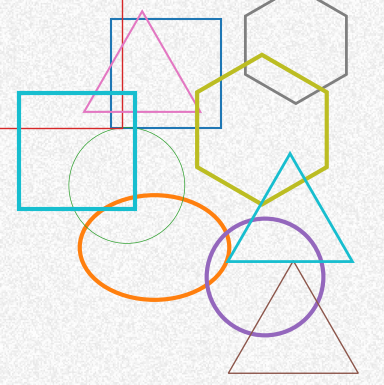[{"shape": "square", "thickness": 1.5, "radius": 0.71, "center": [0.431, 0.809]}, {"shape": "oval", "thickness": 3, "radius": 0.97, "center": [0.401, 0.357]}, {"shape": "circle", "thickness": 0.5, "radius": 0.75, "center": [0.329, 0.518]}, {"shape": "square", "thickness": 1, "radius": 0.98, "center": [0.122, 0.863]}, {"shape": "circle", "thickness": 3, "radius": 0.76, "center": [0.688, 0.281]}, {"shape": "triangle", "thickness": 1, "radius": 0.97, "center": [0.762, 0.128]}, {"shape": "triangle", "thickness": 1.5, "radius": 0.87, "center": [0.369, 0.797]}, {"shape": "hexagon", "thickness": 2, "radius": 0.76, "center": [0.769, 0.883]}, {"shape": "hexagon", "thickness": 3, "radius": 0.97, "center": [0.68, 0.663]}, {"shape": "triangle", "thickness": 2, "radius": 0.93, "center": [0.753, 0.414]}, {"shape": "square", "thickness": 3, "radius": 0.75, "center": [0.2, 0.608]}]